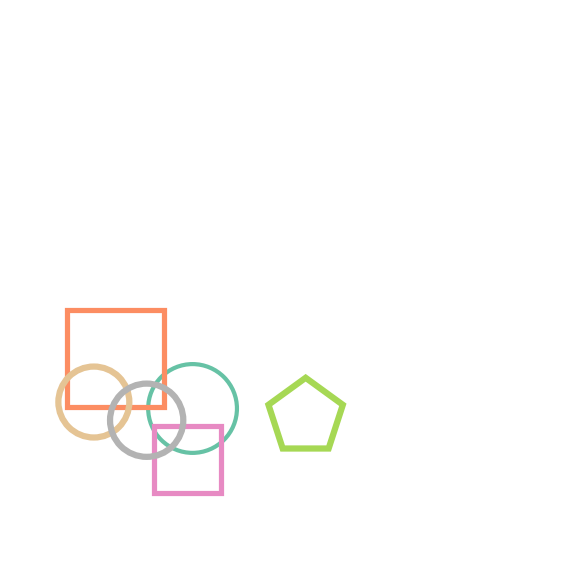[{"shape": "circle", "thickness": 2, "radius": 0.38, "center": [0.333, 0.292]}, {"shape": "square", "thickness": 2.5, "radius": 0.42, "center": [0.2, 0.378]}, {"shape": "square", "thickness": 2.5, "radius": 0.29, "center": [0.325, 0.204]}, {"shape": "pentagon", "thickness": 3, "radius": 0.34, "center": [0.529, 0.277]}, {"shape": "circle", "thickness": 3, "radius": 0.31, "center": [0.163, 0.303]}, {"shape": "circle", "thickness": 3, "radius": 0.32, "center": [0.254, 0.271]}]